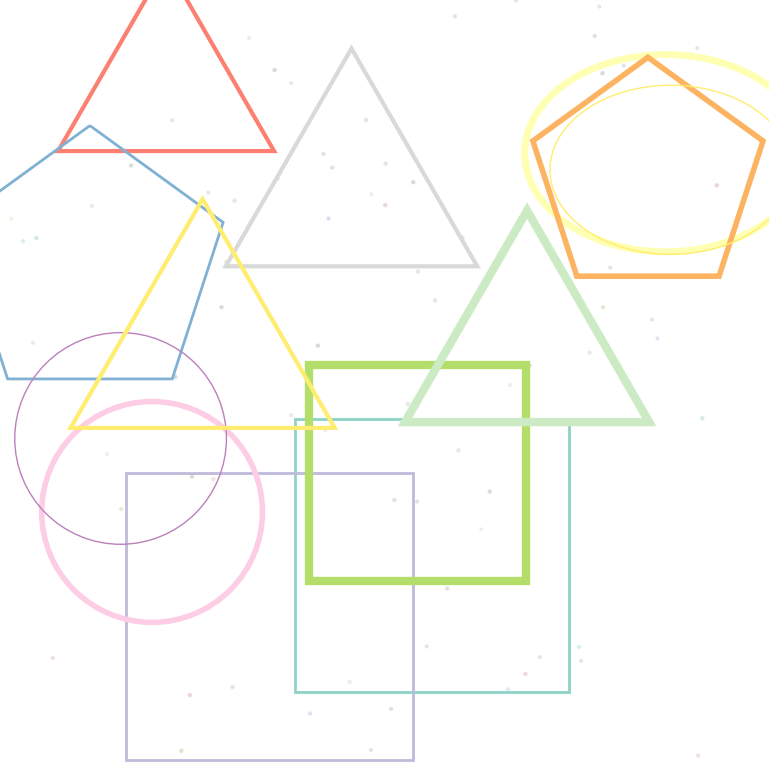[{"shape": "square", "thickness": 1, "radius": 0.89, "center": [0.561, 0.278]}, {"shape": "oval", "thickness": 2.5, "radius": 0.91, "center": [0.864, 0.801]}, {"shape": "square", "thickness": 1, "radius": 0.93, "center": [0.35, 0.2]}, {"shape": "triangle", "thickness": 1.5, "radius": 0.81, "center": [0.216, 0.885]}, {"shape": "pentagon", "thickness": 1, "radius": 0.91, "center": [0.117, 0.655]}, {"shape": "pentagon", "thickness": 2, "radius": 0.79, "center": [0.841, 0.768]}, {"shape": "square", "thickness": 3, "radius": 0.7, "center": [0.542, 0.386]}, {"shape": "circle", "thickness": 2, "radius": 0.72, "center": [0.197, 0.335]}, {"shape": "triangle", "thickness": 1.5, "radius": 0.94, "center": [0.456, 0.748]}, {"shape": "circle", "thickness": 0.5, "radius": 0.69, "center": [0.157, 0.431]}, {"shape": "triangle", "thickness": 3, "radius": 0.92, "center": [0.685, 0.543]}, {"shape": "triangle", "thickness": 1.5, "radius": 0.99, "center": [0.263, 0.543]}, {"shape": "oval", "thickness": 0.5, "radius": 0.78, "center": [0.871, 0.78]}]